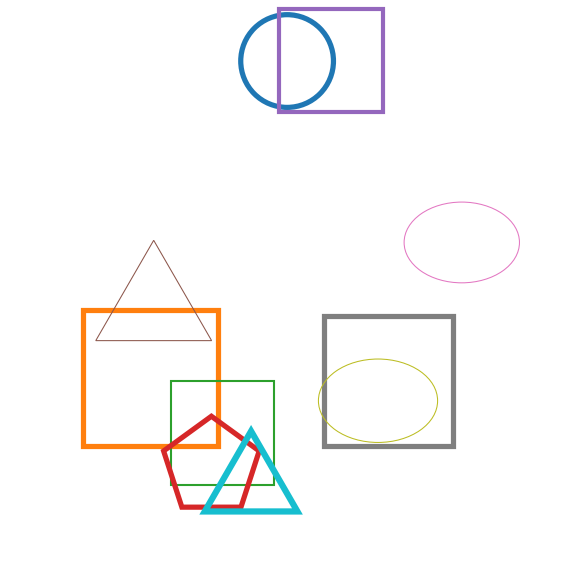[{"shape": "circle", "thickness": 2.5, "radius": 0.4, "center": [0.497, 0.893]}, {"shape": "square", "thickness": 2.5, "radius": 0.59, "center": [0.26, 0.344]}, {"shape": "square", "thickness": 1, "radius": 0.45, "center": [0.385, 0.249]}, {"shape": "pentagon", "thickness": 2.5, "radius": 0.44, "center": [0.366, 0.191]}, {"shape": "square", "thickness": 2, "radius": 0.45, "center": [0.573, 0.894]}, {"shape": "triangle", "thickness": 0.5, "radius": 0.58, "center": [0.266, 0.467]}, {"shape": "oval", "thickness": 0.5, "radius": 0.5, "center": [0.8, 0.579]}, {"shape": "square", "thickness": 2.5, "radius": 0.56, "center": [0.673, 0.339]}, {"shape": "oval", "thickness": 0.5, "radius": 0.52, "center": [0.655, 0.305]}, {"shape": "triangle", "thickness": 3, "radius": 0.46, "center": [0.435, 0.16]}]